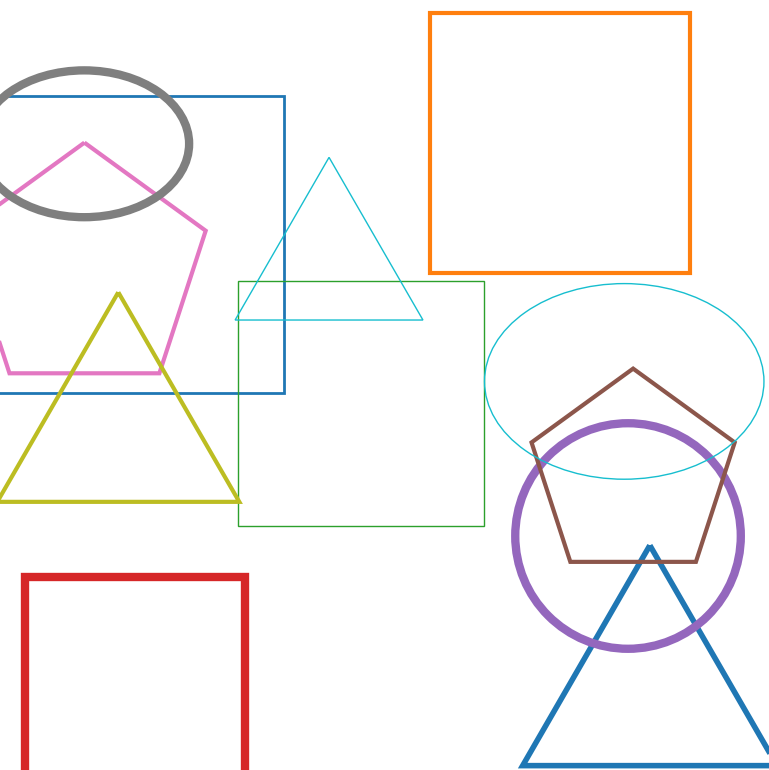[{"shape": "triangle", "thickness": 2, "radius": 0.95, "center": [0.844, 0.101]}, {"shape": "square", "thickness": 1, "radius": 0.96, "center": [0.176, 0.682]}, {"shape": "square", "thickness": 1.5, "radius": 0.84, "center": [0.727, 0.814]}, {"shape": "square", "thickness": 0.5, "radius": 0.8, "center": [0.469, 0.476]}, {"shape": "square", "thickness": 3, "radius": 0.71, "center": [0.175, 0.108]}, {"shape": "circle", "thickness": 3, "radius": 0.73, "center": [0.816, 0.304]}, {"shape": "pentagon", "thickness": 1.5, "radius": 0.69, "center": [0.822, 0.383]}, {"shape": "pentagon", "thickness": 1.5, "radius": 0.83, "center": [0.11, 0.649]}, {"shape": "oval", "thickness": 3, "radius": 0.68, "center": [0.109, 0.813]}, {"shape": "triangle", "thickness": 1.5, "radius": 0.91, "center": [0.154, 0.439]}, {"shape": "triangle", "thickness": 0.5, "radius": 0.7, "center": [0.427, 0.655]}, {"shape": "oval", "thickness": 0.5, "radius": 0.91, "center": [0.811, 0.505]}]